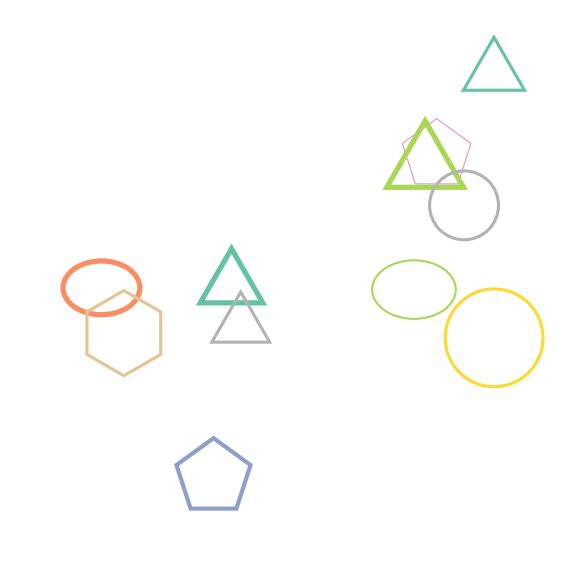[{"shape": "triangle", "thickness": 1.5, "radius": 0.31, "center": [0.855, 0.873]}, {"shape": "triangle", "thickness": 2.5, "radius": 0.31, "center": [0.401, 0.506]}, {"shape": "oval", "thickness": 2.5, "radius": 0.33, "center": [0.176, 0.501]}, {"shape": "pentagon", "thickness": 2, "radius": 0.34, "center": [0.37, 0.173]}, {"shape": "pentagon", "thickness": 0.5, "radius": 0.31, "center": [0.756, 0.731]}, {"shape": "oval", "thickness": 1, "radius": 0.36, "center": [0.717, 0.498]}, {"shape": "triangle", "thickness": 2.5, "radius": 0.38, "center": [0.736, 0.713]}, {"shape": "circle", "thickness": 1.5, "radius": 0.42, "center": [0.856, 0.414]}, {"shape": "hexagon", "thickness": 1.5, "radius": 0.37, "center": [0.214, 0.422]}, {"shape": "circle", "thickness": 1.5, "radius": 0.3, "center": [0.804, 0.644]}, {"shape": "triangle", "thickness": 1.5, "radius": 0.29, "center": [0.417, 0.436]}]